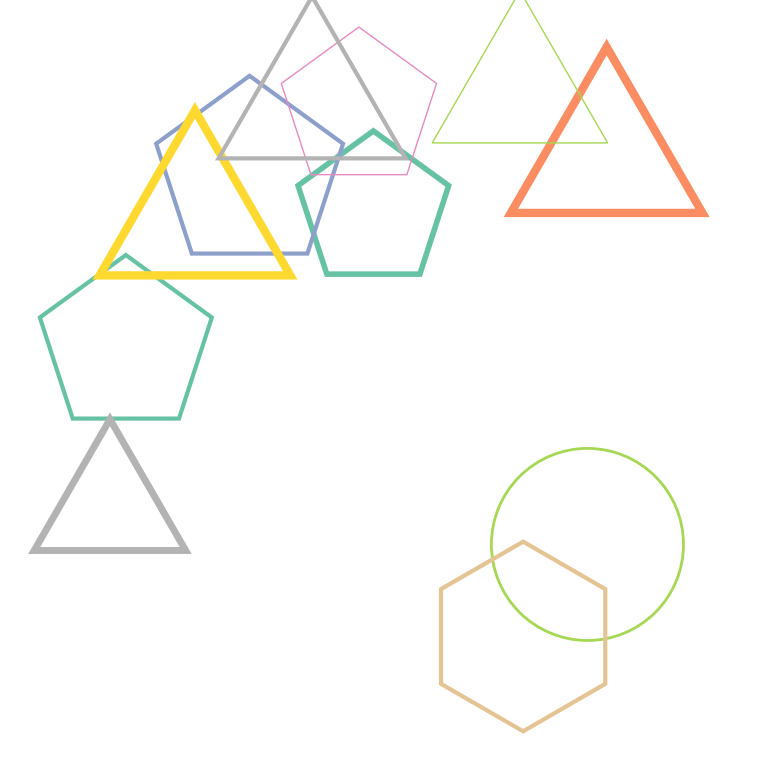[{"shape": "pentagon", "thickness": 1.5, "radius": 0.59, "center": [0.163, 0.551]}, {"shape": "pentagon", "thickness": 2, "radius": 0.51, "center": [0.485, 0.727]}, {"shape": "triangle", "thickness": 3, "radius": 0.72, "center": [0.788, 0.795]}, {"shape": "pentagon", "thickness": 1.5, "radius": 0.64, "center": [0.324, 0.774]}, {"shape": "pentagon", "thickness": 0.5, "radius": 0.53, "center": [0.466, 0.859]}, {"shape": "triangle", "thickness": 0.5, "radius": 0.66, "center": [0.675, 0.88]}, {"shape": "circle", "thickness": 1, "radius": 0.62, "center": [0.763, 0.293]}, {"shape": "triangle", "thickness": 3, "radius": 0.71, "center": [0.253, 0.714]}, {"shape": "hexagon", "thickness": 1.5, "radius": 0.62, "center": [0.679, 0.173]}, {"shape": "triangle", "thickness": 1.5, "radius": 0.7, "center": [0.405, 0.864]}, {"shape": "triangle", "thickness": 2.5, "radius": 0.57, "center": [0.143, 0.342]}]